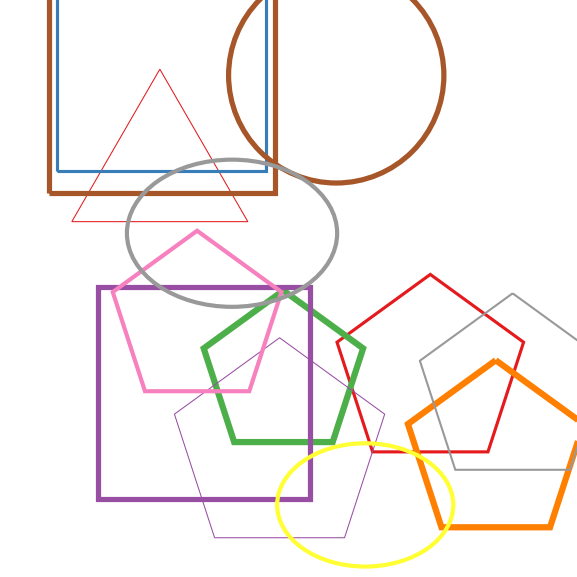[{"shape": "pentagon", "thickness": 1.5, "radius": 0.85, "center": [0.745, 0.354]}, {"shape": "triangle", "thickness": 0.5, "radius": 0.88, "center": [0.277, 0.703]}, {"shape": "square", "thickness": 1.5, "radius": 0.9, "center": [0.28, 0.884]}, {"shape": "pentagon", "thickness": 3, "radius": 0.73, "center": [0.491, 0.351]}, {"shape": "pentagon", "thickness": 0.5, "radius": 0.96, "center": [0.484, 0.223]}, {"shape": "square", "thickness": 2.5, "radius": 0.92, "center": [0.353, 0.319]}, {"shape": "pentagon", "thickness": 3, "radius": 0.8, "center": [0.858, 0.215]}, {"shape": "oval", "thickness": 2, "radius": 0.76, "center": [0.632, 0.125]}, {"shape": "square", "thickness": 2.5, "radius": 0.98, "center": [0.28, 0.861]}, {"shape": "circle", "thickness": 2.5, "radius": 0.93, "center": [0.582, 0.869]}, {"shape": "pentagon", "thickness": 2, "radius": 0.77, "center": [0.341, 0.446]}, {"shape": "pentagon", "thickness": 1, "radius": 0.84, "center": [0.888, 0.322]}, {"shape": "oval", "thickness": 2, "radius": 0.91, "center": [0.402, 0.595]}]